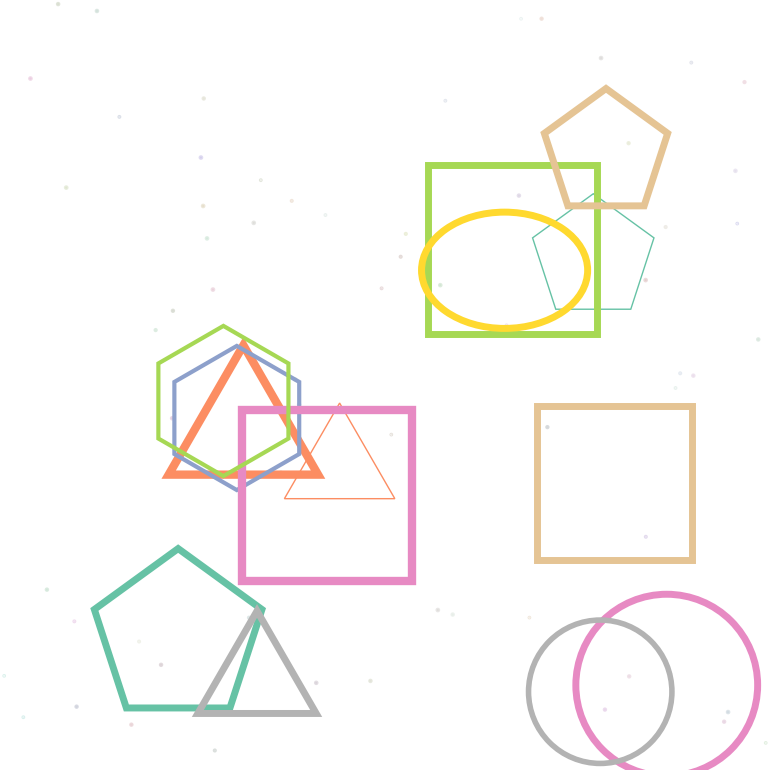[{"shape": "pentagon", "thickness": 0.5, "radius": 0.41, "center": [0.77, 0.665]}, {"shape": "pentagon", "thickness": 2.5, "radius": 0.57, "center": [0.231, 0.173]}, {"shape": "triangle", "thickness": 3, "radius": 0.56, "center": [0.316, 0.44]}, {"shape": "triangle", "thickness": 0.5, "radius": 0.41, "center": [0.441, 0.394]}, {"shape": "hexagon", "thickness": 1.5, "radius": 0.47, "center": [0.308, 0.457]}, {"shape": "square", "thickness": 3, "radius": 0.55, "center": [0.425, 0.356]}, {"shape": "circle", "thickness": 2.5, "radius": 0.59, "center": [0.866, 0.11]}, {"shape": "hexagon", "thickness": 1.5, "radius": 0.49, "center": [0.29, 0.479]}, {"shape": "square", "thickness": 2.5, "radius": 0.55, "center": [0.666, 0.676]}, {"shape": "oval", "thickness": 2.5, "radius": 0.54, "center": [0.655, 0.649]}, {"shape": "pentagon", "thickness": 2.5, "radius": 0.42, "center": [0.787, 0.801]}, {"shape": "square", "thickness": 2.5, "radius": 0.5, "center": [0.798, 0.373]}, {"shape": "triangle", "thickness": 2.5, "radius": 0.44, "center": [0.334, 0.118]}, {"shape": "circle", "thickness": 2, "radius": 0.47, "center": [0.78, 0.102]}]